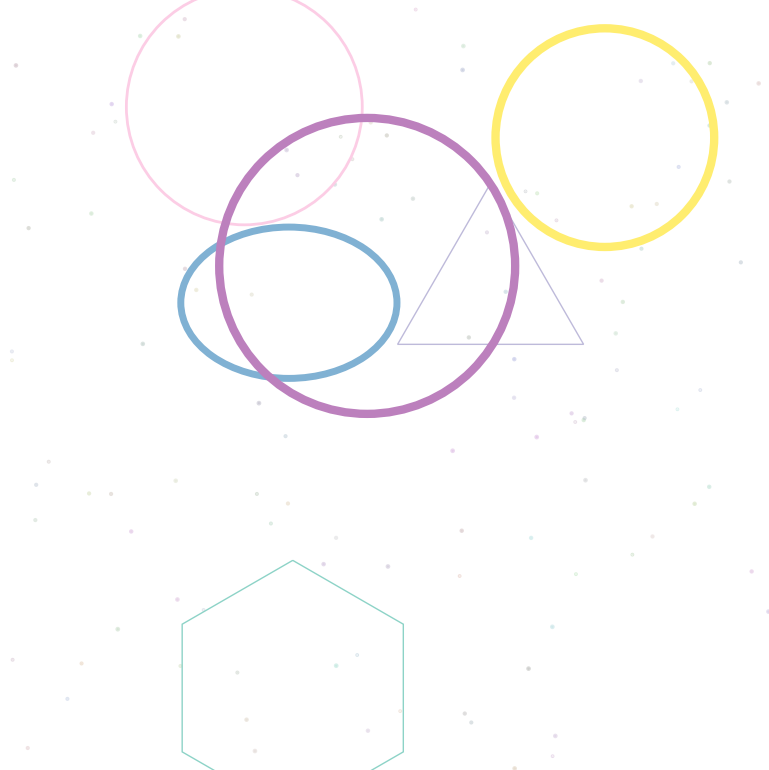[{"shape": "hexagon", "thickness": 0.5, "radius": 0.83, "center": [0.38, 0.106]}, {"shape": "triangle", "thickness": 0.5, "radius": 0.7, "center": [0.637, 0.623]}, {"shape": "oval", "thickness": 2.5, "radius": 0.7, "center": [0.375, 0.607]}, {"shape": "circle", "thickness": 1, "radius": 0.77, "center": [0.317, 0.861]}, {"shape": "circle", "thickness": 3, "radius": 0.96, "center": [0.477, 0.655]}, {"shape": "circle", "thickness": 3, "radius": 0.71, "center": [0.786, 0.821]}]